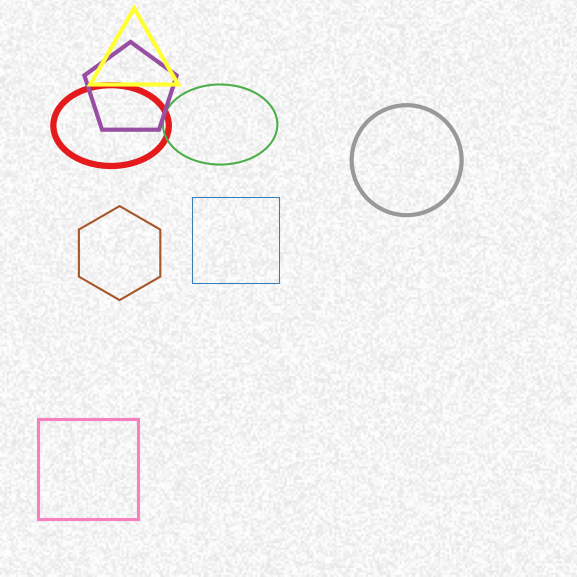[{"shape": "oval", "thickness": 3, "radius": 0.5, "center": [0.192, 0.782]}, {"shape": "square", "thickness": 0.5, "radius": 0.38, "center": [0.408, 0.584]}, {"shape": "oval", "thickness": 1, "radius": 0.5, "center": [0.381, 0.784]}, {"shape": "pentagon", "thickness": 2, "radius": 0.42, "center": [0.226, 0.843]}, {"shape": "triangle", "thickness": 2, "radius": 0.44, "center": [0.232, 0.897]}, {"shape": "hexagon", "thickness": 1, "radius": 0.41, "center": [0.207, 0.561]}, {"shape": "square", "thickness": 1.5, "radius": 0.43, "center": [0.152, 0.187]}, {"shape": "circle", "thickness": 2, "radius": 0.48, "center": [0.704, 0.722]}]